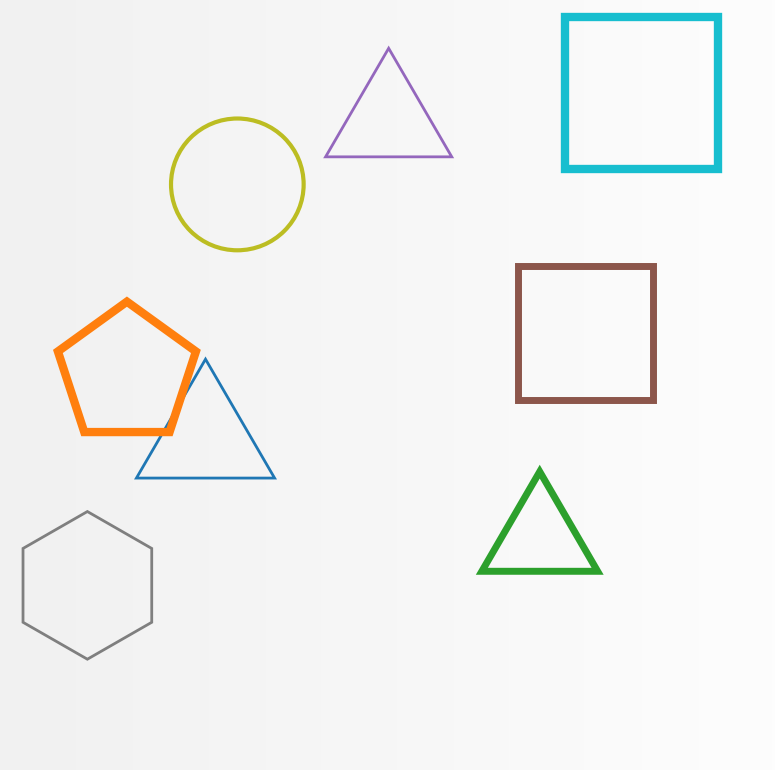[{"shape": "triangle", "thickness": 1, "radius": 0.51, "center": [0.265, 0.431]}, {"shape": "pentagon", "thickness": 3, "radius": 0.47, "center": [0.164, 0.515]}, {"shape": "triangle", "thickness": 2.5, "radius": 0.43, "center": [0.696, 0.301]}, {"shape": "triangle", "thickness": 1, "radius": 0.47, "center": [0.502, 0.843]}, {"shape": "square", "thickness": 2.5, "radius": 0.44, "center": [0.755, 0.567]}, {"shape": "hexagon", "thickness": 1, "radius": 0.48, "center": [0.113, 0.24]}, {"shape": "circle", "thickness": 1.5, "radius": 0.43, "center": [0.306, 0.761]}, {"shape": "square", "thickness": 3, "radius": 0.49, "center": [0.828, 0.88]}]